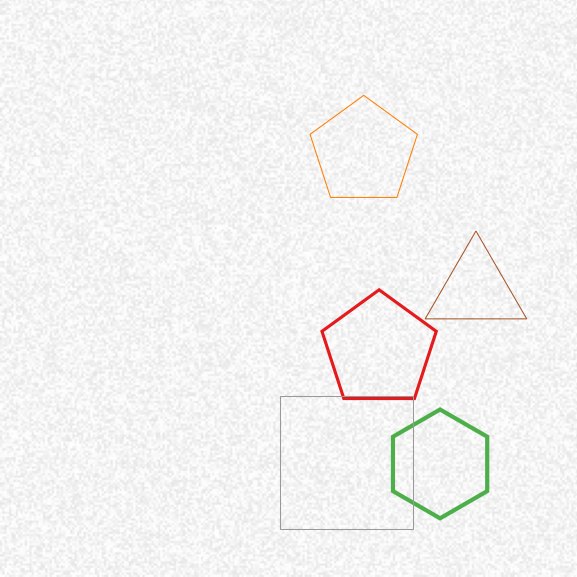[{"shape": "pentagon", "thickness": 1.5, "radius": 0.52, "center": [0.656, 0.393]}, {"shape": "hexagon", "thickness": 2, "radius": 0.47, "center": [0.762, 0.196]}, {"shape": "pentagon", "thickness": 0.5, "radius": 0.49, "center": [0.63, 0.736]}, {"shape": "triangle", "thickness": 0.5, "radius": 0.51, "center": [0.824, 0.498]}, {"shape": "square", "thickness": 0.5, "radius": 0.58, "center": [0.6, 0.198]}]